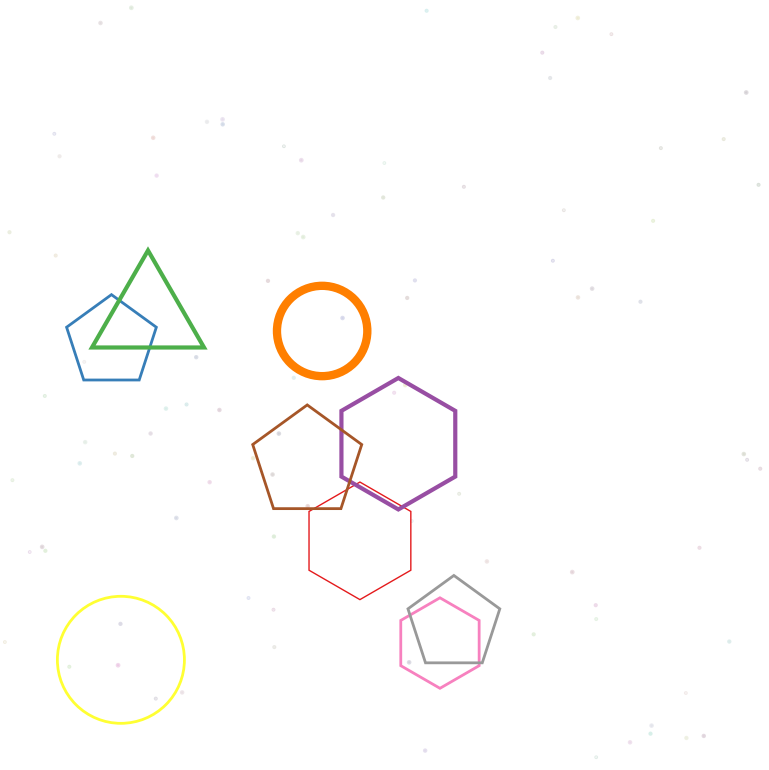[{"shape": "hexagon", "thickness": 0.5, "radius": 0.38, "center": [0.467, 0.298]}, {"shape": "pentagon", "thickness": 1, "radius": 0.31, "center": [0.145, 0.556]}, {"shape": "triangle", "thickness": 1.5, "radius": 0.42, "center": [0.192, 0.591]}, {"shape": "hexagon", "thickness": 1.5, "radius": 0.43, "center": [0.517, 0.424]}, {"shape": "circle", "thickness": 3, "radius": 0.29, "center": [0.418, 0.57]}, {"shape": "circle", "thickness": 1, "radius": 0.41, "center": [0.157, 0.143]}, {"shape": "pentagon", "thickness": 1, "radius": 0.37, "center": [0.399, 0.4]}, {"shape": "hexagon", "thickness": 1, "radius": 0.29, "center": [0.571, 0.165]}, {"shape": "pentagon", "thickness": 1, "radius": 0.31, "center": [0.589, 0.19]}]